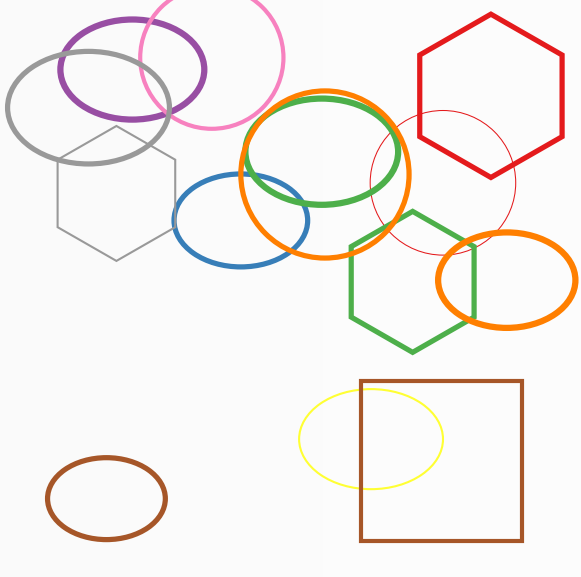[{"shape": "hexagon", "thickness": 2.5, "radius": 0.71, "center": [0.845, 0.833]}, {"shape": "circle", "thickness": 0.5, "radius": 0.63, "center": [0.762, 0.683]}, {"shape": "oval", "thickness": 2.5, "radius": 0.57, "center": [0.414, 0.617]}, {"shape": "oval", "thickness": 3, "radius": 0.66, "center": [0.554, 0.736]}, {"shape": "hexagon", "thickness": 2.5, "radius": 0.61, "center": [0.71, 0.511]}, {"shape": "oval", "thickness": 3, "radius": 0.62, "center": [0.228, 0.879]}, {"shape": "circle", "thickness": 2.5, "radius": 0.72, "center": [0.559, 0.697]}, {"shape": "oval", "thickness": 3, "radius": 0.59, "center": [0.872, 0.514]}, {"shape": "oval", "thickness": 1, "radius": 0.62, "center": [0.638, 0.239]}, {"shape": "square", "thickness": 2, "radius": 0.69, "center": [0.76, 0.201]}, {"shape": "oval", "thickness": 2.5, "radius": 0.51, "center": [0.183, 0.136]}, {"shape": "circle", "thickness": 2, "radius": 0.62, "center": [0.364, 0.899]}, {"shape": "oval", "thickness": 2.5, "radius": 0.7, "center": [0.152, 0.813]}, {"shape": "hexagon", "thickness": 1, "radius": 0.58, "center": [0.2, 0.664]}]